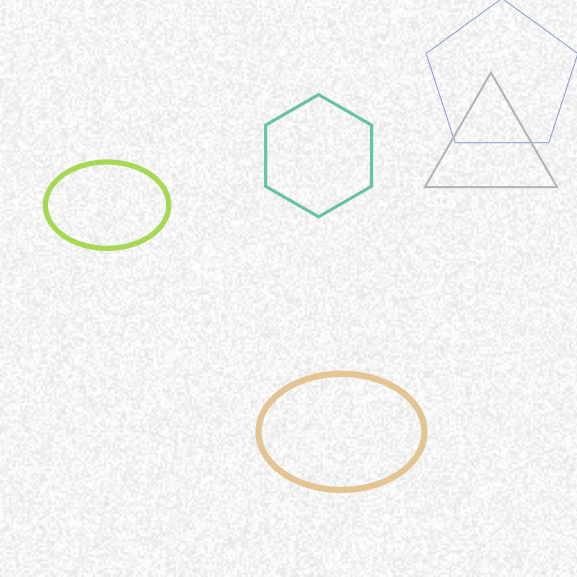[{"shape": "hexagon", "thickness": 1.5, "radius": 0.53, "center": [0.552, 0.73]}, {"shape": "pentagon", "thickness": 0.5, "radius": 0.69, "center": [0.869, 0.864]}, {"shape": "oval", "thickness": 2.5, "radius": 0.53, "center": [0.185, 0.644]}, {"shape": "oval", "thickness": 3, "radius": 0.72, "center": [0.591, 0.251]}, {"shape": "triangle", "thickness": 1, "radius": 0.66, "center": [0.85, 0.741]}]